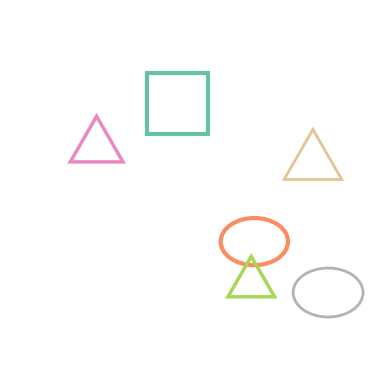[{"shape": "square", "thickness": 3, "radius": 0.4, "center": [0.461, 0.731]}, {"shape": "oval", "thickness": 3, "radius": 0.44, "center": [0.661, 0.373]}, {"shape": "triangle", "thickness": 2.5, "radius": 0.4, "center": [0.251, 0.619]}, {"shape": "triangle", "thickness": 2.5, "radius": 0.35, "center": [0.653, 0.264]}, {"shape": "triangle", "thickness": 2, "radius": 0.43, "center": [0.813, 0.577]}, {"shape": "oval", "thickness": 2, "radius": 0.45, "center": [0.852, 0.24]}]